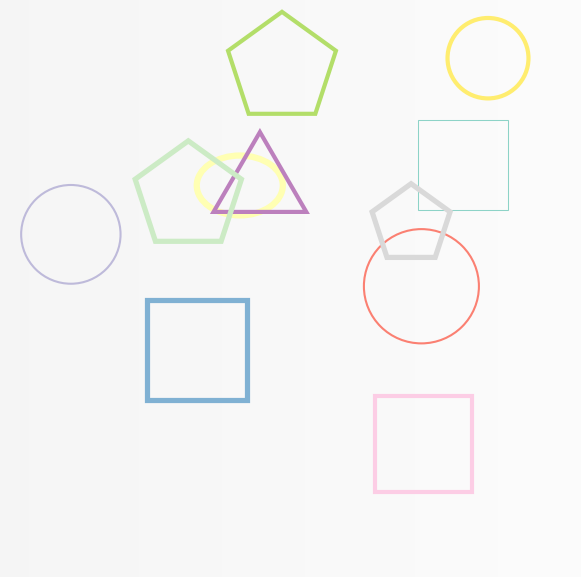[{"shape": "square", "thickness": 0.5, "radius": 0.39, "center": [0.796, 0.713]}, {"shape": "oval", "thickness": 3, "radius": 0.37, "center": [0.413, 0.678]}, {"shape": "circle", "thickness": 1, "radius": 0.43, "center": [0.122, 0.593]}, {"shape": "circle", "thickness": 1, "radius": 0.49, "center": [0.725, 0.503]}, {"shape": "square", "thickness": 2.5, "radius": 0.43, "center": [0.338, 0.393]}, {"shape": "pentagon", "thickness": 2, "radius": 0.49, "center": [0.485, 0.881]}, {"shape": "square", "thickness": 2, "radius": 0.42, "center": [0.728, 0.23]}, {"shape": "pentagon", "thickness": 2.5, "radius": 0.35, "center": [0.707, 0.61]}, {"shape": "triangle", "thickness": 2, "radius": 0.46, "center": [0.447, 0.678]}, {"shape": "pentagon", "thickness": 2.5, "radius": 0.48, "center": [0.324, 0.659]}, {"shape": "circle", "thickness": 2, "radius": 0.35, "center": [0.84, 0.898]}]